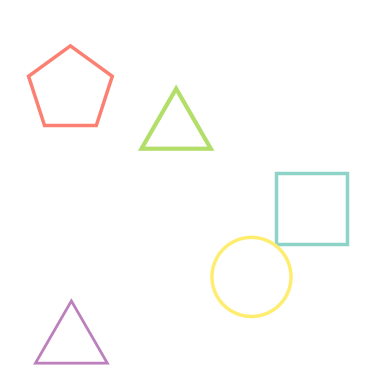[{"shape": "square", "thickness": 2.5, "radius": 0.46, "center": [0.809, 0.459]}, {"shape": "pentagon", "thickness": 2.5, "radius": 0.57, "center": [0.183, 0.767]}, {"shape": "triangle", "thickness": 3, "radius": 0.52, "center": [0.458, 0.666]}, {"shape": "triangle", "thickness": 2, "radius": 0.54, "center": [0.185, 0.111]}, {"shape": "circle", "thickness": 2.5, "radius": 0.51, "center": [0.653, 0.281]}]